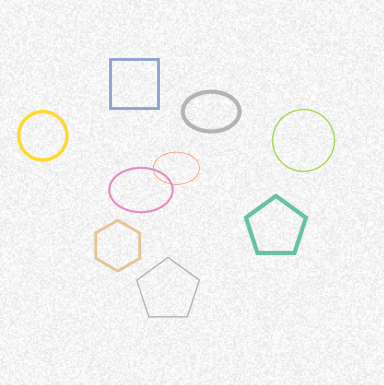[{"shape": "pentagon", "thickness": 3, "radius": 0.41, "center": [0.717, 0.409]}, {"shape": "oval", "thickness": 0.5, "radius": 0.3, "center": [0.458, 0.563]}, {"shape": "square", "thickness": 2, "radius": 0.31, "center": [0.348, 0.783]}, {"shape": "oval", "thickness": 1.5, "radius": 0.41, "center": [0.366, 0.507]}, {"shape": "circle", "thickness": 1, "radius": 0.4, "center": [0.788, 0.635]}, {"shape": "circle", "thickness": 2.5, "radius": 0.31, "center": [0.111, 0.647]}, {"shape": "hexagon", "thickness": 2, "radius": 0.33, "center": [0.306, 0.362]}, {"shape": "pentagon", "thickness": 1, "radius": 0.43, "center": [0.437, 0.246]}, {"shape": "oval", "thickness": 3, "radius": 0.37, "center": [0.549, 0.71]}]